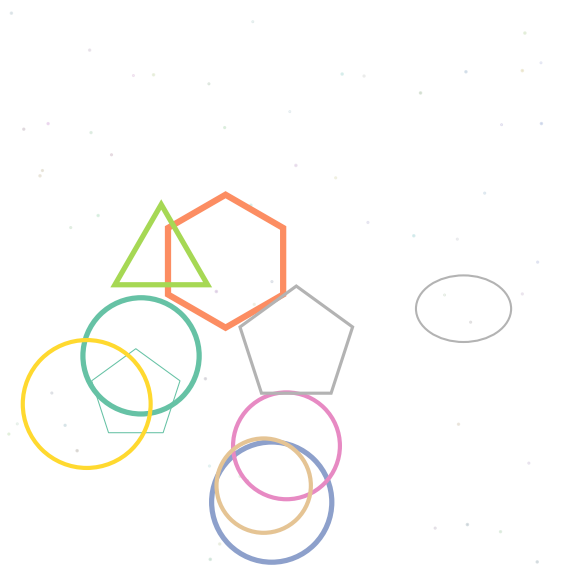[{"shape": "circle", "thickness": 2.5, "radius": 0.5, "center": [0.244, 0.383]}, {"shape": "pentagon", "thickness": 0.5, "radius": 0.4, "center": [0.235, 0.315]}, {"shape": "hexagon", "thickness": 3, "radius": 0.58, "center": [0.391, 0.547]}, {"shape": "circle", "thickness": 2.5, "radius": 0.52, "center": [0.47, 0.13]}, {"shape": "circle", "thickness": 2, "radius": 0.46, "center": [0.496, 0.227]}, {"shape": "triangle", "thickness": 2.5, "radius": 0.46, "center": [0.279, 0.552]}, {"shape": "circle", "thickness": 2, "radius": 0.55, "center": [0.15, 0.3]}, {"shape": "circle", "thickness": 2, "radius": 0.41, "center": [0.457, 0.158]}, {"shape": "pentagon", "thickness": 1.5, "radius": 0.51, "center": [0.513, 0.401]}, {"shape": "oval", "thickness": 1, "radius": 0.41, "center": [0.803, 0.465]}]